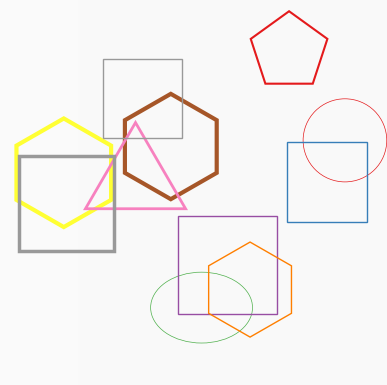[{"shape": "pentagon", "thickness": 1.5, "radius": 0.52, "center": [0.746, 0.867]}, {"shape": "circle", "thickness": 0.5, "radius": 0.54, "center": [0.89, 0.635]}, {"shape": "square", "thickness": 1, "radius": 0.52, "center": [0.844, 0.526]}, {"shape": "oval", "thickness": 0.5, "radius": 0.66, "center": [0.52, 0.201]}, {"shape": "square", "thickness": 1, "radius": 0.64, "center": [0.586, 0.311]}, {"shape": "hexagon", "thickness": 1, "radius": 0.62, "center": [0.645, 0.248]}, {"shape": "hexagon", "thickness": 3, "radius": 0.71, "center": [0.165, 0.551]}, {"shape": "hexagon", "thickness": 3, "radius": 0.68, "center": [0.441, 0.619]}, {"shape": "triangle", "thickness": 2, "radius": 0.75, "center": [0.35, 0.532]}, {"shape": "square", "thickness": 2.5, "radius": 0.62, "center": [0.172, 0.47]}, {"shape": "square", "thickness": 1, "radius": 0.51, "center": [0.368, 0.744]}]